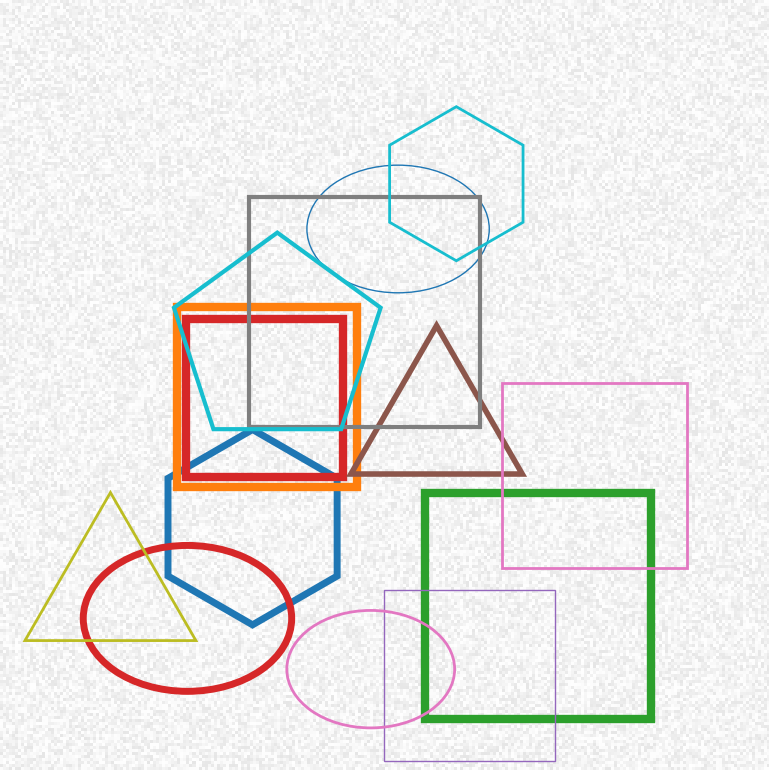[{"shape": "hexagon", "thickness": 2.5, "radius": 0.63, "center": [0.328, 0.315]}, {"shape": "oval", "thickness": 0.5, "radius": 0.59, "center": [0.517, 0.703]}, {"shape": "square", "thickness": 3, "radius": 0.58, "center": [0.347, 0.484]}, {"shape": "square", "thickness": 3, "radius": 0.73, "center": [0.698, 0.213]}, {"shape": "oval", "thickness": 2.5, "radius": 0.68, "center": [0.243, 0.197]}, {"shape": "square", "thickness": 3, "radius": 0.51, "center": [0.344, 0.483]}, {"shape": "square", "thickness": 0.5, "radius": 0.56, "center": [0.61, 0.123]}, {"shape": "triangle", "thickness": 2, "radius": 0.64, "center": [0.567, 0.449]}, {"shape": "oval", "thickness": 1, "radius": 0.54, "center": [0.481, 0.131]}, {"shape": "square", "thickness": 1, "radius": 0.6, "center": [0.772, 0.383]}, {"shape": "square", "thickness": 1.5, "radius": 0.75, "center": [0.473, 0.595]}, {"shape": "triangle", "thickness": 1, "radius": 0.64, "center": [0.143, 0.232]}, {"shape": "pentagon", "thickness": 1.5, "radius": 0.71, "center": [0.36, 0.557]}, {"shape": "hexagon", "thickness": 1, "radius": 0.5, "center": [0.593, 0.761]}]